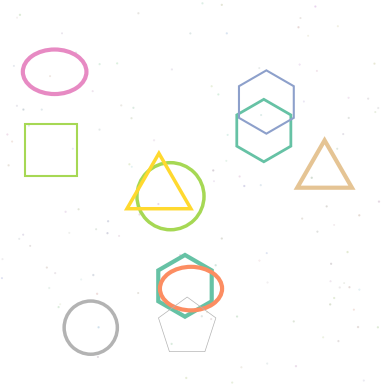[{"shape": "hexagon", "thickness": 2, "radius": 0.41, "center": [0.685, 0.661]}, {"shape": "hexagon", "thickness": 3, "radius": 0.4, "center": [0.481, 0.258]}, {"shape": "oval", "thickness": 3, "radius": 0.4, "center": [0.496, 0.25]}, {"shape": "hexagon", "thickness": 1.5, "radius": 0.41, "center": [0.692, 0.735]}, {"shape": "oval", "thickness": 3, "radius": 0.41, "center": [0.142, 0.814]}, {"shape": "circle", "thickness": 2.5, "radius": 0.44, "center": [0.443, 0.49]}, {"shape": "square", "thickness": 1.5, "radius": 0.34, "center": [0.133, 0.61]}, {"shape": "triangle", "thickness": 2.5, "radius": 0.48, "center": [0.413, 0.506]}, {"shape": "triangle", "thickness": 3, "radius": 0.41, "center": [0.843, 0.553]}, {"shape": "circle", "thickness": 2.5, "radius": 0.35, "center": [0.236, 0.149]}, {"shape": "pentagon", "thickness": 0.5, "radius": 0.39, "center": [0.486, 0.15]}]